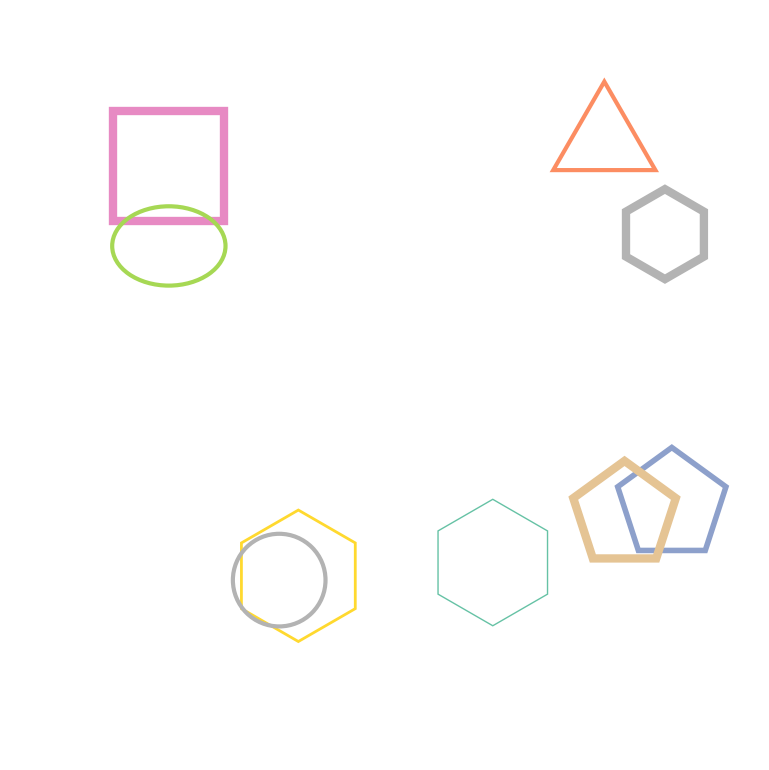[{"shape": "hexagon", "thickness": 0.5, "radius": 0.41, "center": [0.64, 0.269]}, {"shape": "triangle", "thickness": 1.5, "radius": 0.38, "center": [0.785, 0.817]}, {"shape": "pentagon", "thickness": 2, "radius": 0.37, "center": [0.872, 0.345]}, {"shape": "square", "thickness": 3, "radius": 0.36, "center": [0.219, 0.784]}, {"shape": "oval", "thickness": 1.5, "radius": 0.37, "center": [0.219, 0.681]}, {"shape": "hexagon", "thickness": 1, "radius": 0.43, "center": [0.387, 0.252]}, {"shape": "pentagon", "thickness": 3, "radius": 0.35, "center": [0.811, 0.331]}, {"shape": "circle", "thickness": 1.5, "radius": 0.3, "center": [0.363, 0.247]}, {"shape": "hexagon", "thickness": 3, "radius": 0.29, "center": [0.864, 0.696]}]